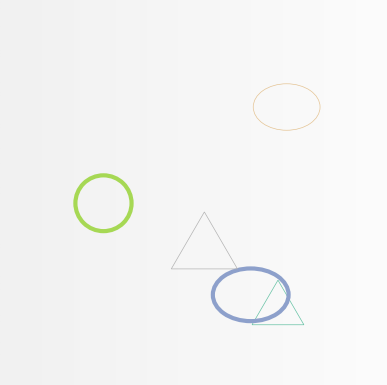[{"shape": "triangle", "thickness": 0.5, "radius": 0.39, "center": [0.717, 0.195]}, {"shape": "oval", "thickness": 3, "radius": 0.49, "center": [0.647, 0.234]}, {"shape": "circle", "thickness": 3, "radius": 0.36, "center": [0.267, 0.472]}, {"shape": "oval", "thickness": 0.5, "radius": 0.43, "center": [0.74, 0.722]}, {"shape": "triangle", "thickness": 0.5, "radius": 0.49, "center": [0.527, 0.351]}]